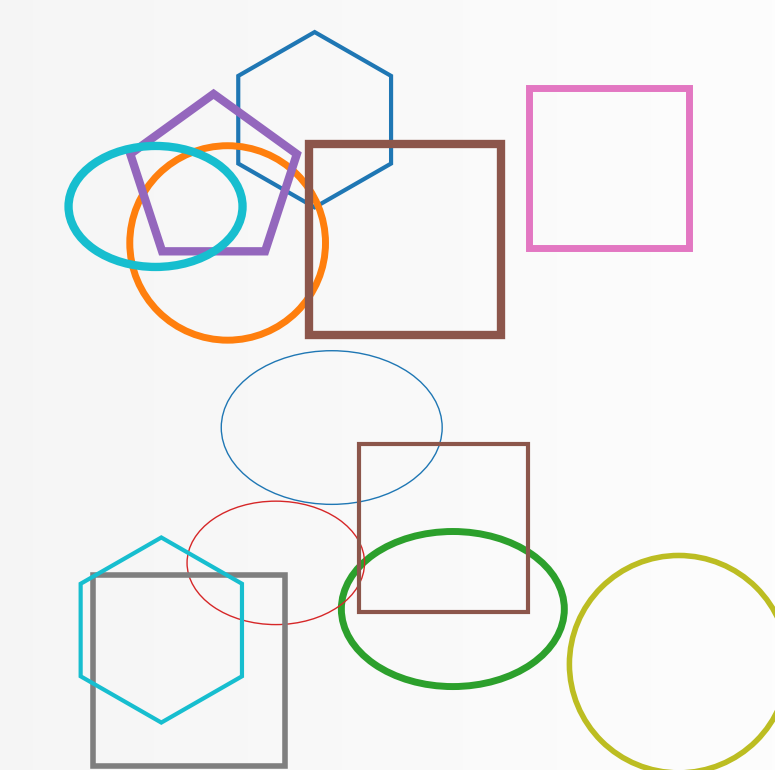[{"shape": "hexagon", "thickness": 1.5, "radius": 0.57, "center": [0.406, 0.845]}, {"shape": "oval", "thickness": 0.5, "radius": 0.71, "center": [0.428, 0.445]}, {"shape": "circle", "thickness": 2.5, "radius": 0.63, "center": [0.294, 0.684]}, {"shape": "oval", "thickness": 2.5, "radius": 0.72, "center": [0.584, 0.209]}, {"shape": "oval", "thickness": 0.5, "radius": 0.57, "center": [0.356, 0.269]}, {"shape": "pentagon", "thickness": 3, "radius": 0.56, "center": [0.276, 0.765]}, {"shape": "square", "thickness": 1.5, "radius": 0.55, "center": [0.572, 0.314]}, {"shape": "square", "thickness": 3, "radius": 0.62, "center": [0.522, 0.688]}, {"shape": "square", "thickness": 2.5, "radius": 0.52, "center": [0.786, 0.782]}, {"shape": "square", "thickness": 2, "radius": 0.62, "center": [0.244, 0.129]}, {"shape": "circle", "thickness": 2, "radius": 0.71, "center": [0.876, 0.137]}, {"shape": "oval", "thickness": 3, "radius": 0.56, "center": [0.201, 0.732]}, {"shape": "hexagon", "thickness": 1.5, "radius": 0.6, "center": [0.208, 0.182]}]